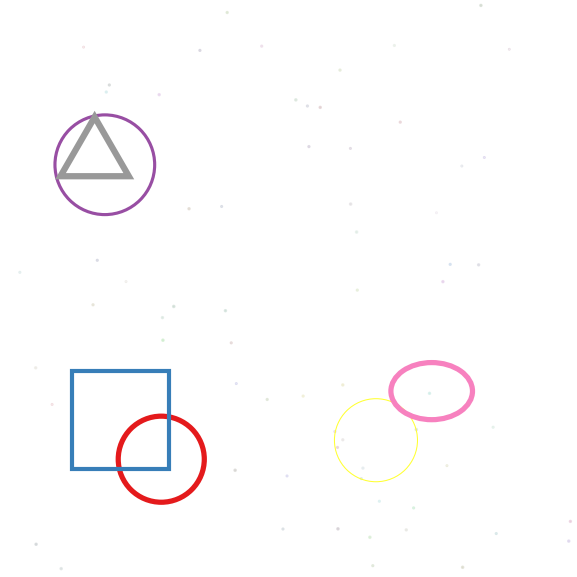[{"shape": "circle", "thickness": 2.5, "radius": 0.37, "center": [0.279, 0.204]}, {"shape": "square", "thickness": 2, "radius": 0.42, "center": [0.209, 0.272]}, {"shape": "circle", "thickness": 1.5, "radius": 0.43, "center": [0.182, 0.714]}, {"shape": "circle", "thickness": 0.5, "radius": 0.36, "center": [0.651, 0.237]}, {"shape": "oval", "thickness": 2.5, "radius": 0.35, "center": [0.748, 0.322]}, {"shape": "triangle", "thickness": 3, "radius": 0.34, "center": [0.164, 0.728]}]